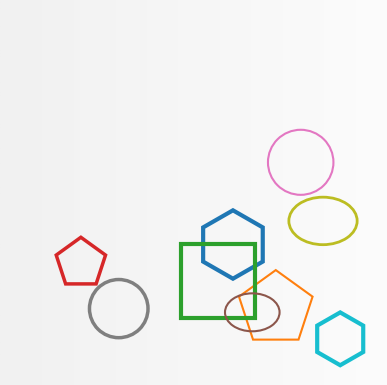[{"shape": "hexagon", "thickness": 3, "radius": 0.44, "center": [0.601, 0.365]}, {"shape": "pentagon", "thickness": 1.5, "radius": 0.5, "center": [0.712, 0.199]}, {"shape": "square", "thickness": 3, "radius": 0.48, "center": [0.563, 0.27]}, {"shape": "pentagon", "thickness": 2.5, "radius": 0.33, "center": [0.209, 0.317]}, {"shape": "oval", "thickness": 1.5, "radius": 0.35, "center": [0.651, 0.189]}, {"shape": "circle", "thickness": 1.5, "radius": 0.42, "center": [0.776, 0.578]}, {"shape": "circle", "thickness": 2.5, "radius": 0.38, "center": [0.306, 0.198]}, {"shape": "oval", "thickness": 2, "radius": 0.44, "center": [0.834, 0.426]}, {"shape": "hexagon", "thickness": 3, "radius": 0.34, "center": [0.878, 0.12]}]